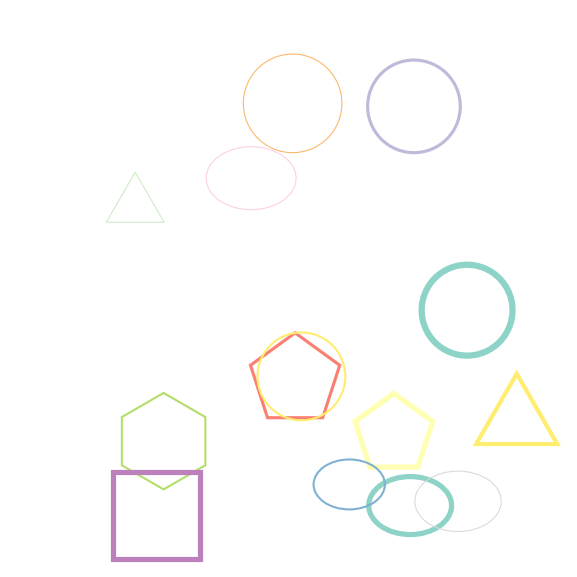[{"shape": "oval", "thickness": 2.5, "radius": 0.36, "center": [0.71, 0.124]}, {"shape": "circle", "thickness": 3, "radius": 0.39, "center": [0.809, 0.462]}, {"shape": "pentagon", "thickness": 2.5, "radius": 0.35, "center": [0.682, 0.247]}, {"shape": "circle", "thickness": 1.5, "radius": 0.4, "center": [0.717, 0.815]}, {"shape": "pentagon", "thickness": 1.5, "radius": 0.41, "center": [0.511, 0.342]}, {"shape": "oval", "thickness": 1, "radius": 0.31, "center": [0.605, 0.16]}, {"shape": "circle", "thickness": 0.5, "radius": 0.43, "center": [0.507, 0.82]}, {"shape": "hexagon", "thickness": 1, "radius": 0.42, "center": [0.283, 0.235]}, {"shape": "oval", "thickness": 0.5, "radius": 0.39, "center": [0.435, 0.691]}, {"shape": "oval", "thickness": 0.5, "radius": 0.37, "center": [0.793, 0.131]}, {"shape": "square", "thickness": 2.5, "radius": 0.38, "center": [0.27, 0.107]}, {"shape": "triangle", "thickness": 0.5, "radius": 0.29, "center": [0.234, 0.643]}, {"shape": "triangle", "thickness": 2, "radius": 0.41, "center": [0.895, 0.271]}, {"shape": "circle", "thickness": 1, "radius": 0.38, "center": [0.522, 0.347]}]